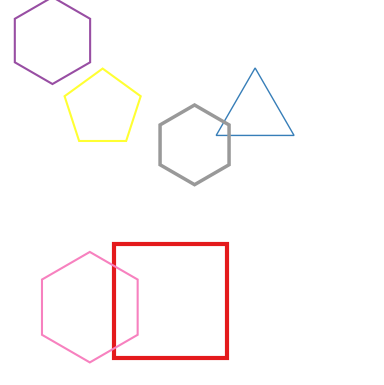[{"shape": "square", "thickness": 3, "radius": 0.73, "center": [0.442, 0.218]}, {"shape": "triangle", "thickness": 1, "radius": 0.58, "center": [0.663, 0.707]}, {"shape": "hexagon", "thickness": 1.5, "radius": 0.56, "center": [0.136, 0.895]}, {"shape": "pentagon", "thickness": 1.5, "radius": 0.52, "center": [0.267, 0.718]}, {"shape": "hexagon", "thickness": 1.5, "radius": 0.72, "center": [0.233, 0.202]}, {"shape": "hexagon", "thickness": 2.5, "radius": 0.52, "center": [0.505, 0.624]}]